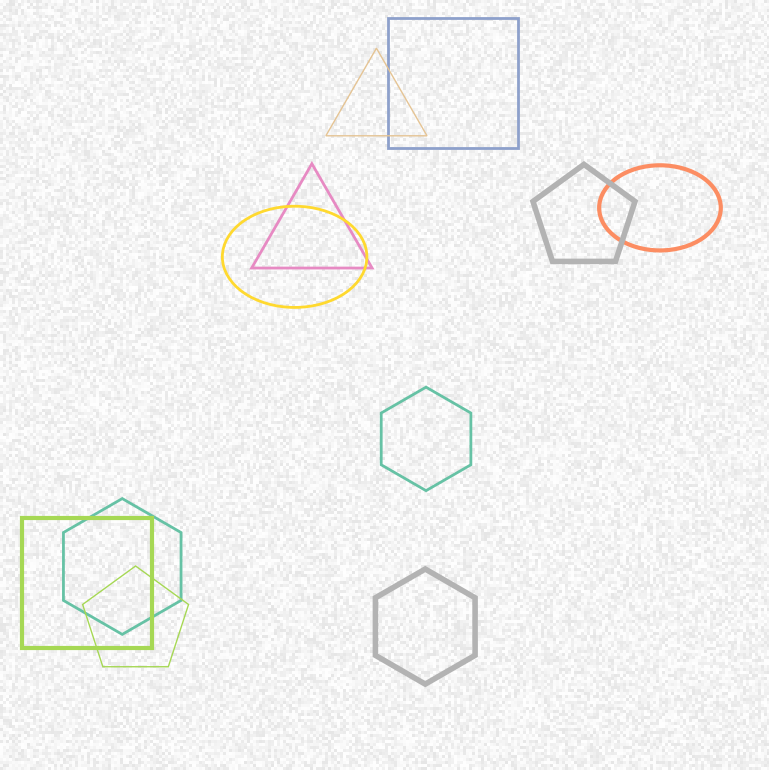[{"shape": "hexagon", "thickness": 1, "radius": 0.44, "center": [0.159, 0.264]}, {"shape": "hexagon", "thickness": 1, "radius": 0.34, "center": [0.553, 0.43]}, {"shape": "oval", "thickness": 1.5, "radius": 0.39, "center": [0.857, 0.73]}, {"shape": "square", "thickness": 1, "radius": 0.42, "center": [0.588, 0.892]}, {"shape": "triangle", "thickness": 1, "radius": 0.45, "center": [0.405, 0.697]}, {"shape": "pentagon", "thickness": 0.5, "radius": 0.36, "center": [0.176, 0.193]}, {"shape": "square", "thickness": 1.5, "radius": 0.42, "center": [0.113, 0.242]}, {"shape": "oval", "thickness": 1, "radius": 0.47, "center": [0.383, 0.666]}, {"shape": "triangle", "thickness": 0.5, "radius": 0.38, "center": [0.489, 0.862]}, {"shape": "hexagon", "thickness": 2, "radius": 0.37, "center": [0.552, 0.186]}, {"shape": "pentagon", "thickness": 2, "radius": 0.35, "center": [0.758, 0.717]}]